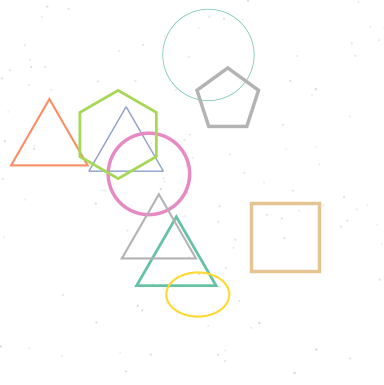[{"shape": "circle", "thickness": 0.5, "radius": 0.59, "center": [0.541, 0.857]}, {"shape": "triangle", "thickness": 2, "radius": 0.6, "center": [0.458, 0.318]}, {"shape": "triangle", "thickness": 1.5, "radius": 0.57, "center": [0.128, 0.628]}, {"shape": "triangle", "thickness": 1, "radius": 0.56, "center": [0.328, 0.611]}, {"shape": "circle", "thickness": 2.5, "radius": 0.53, "center": [0.387, 0.548]}, {"shape": "hexagon", "thickness": 2, "radius": 0.57, "center": [0.307, 0.651]}, {"shape": "oval", "thickness": 1.5, "radius": 0.41, "center": [0.514, 0.235]}, {"shape": "square", "thickness": 2.5, "radius": 0.44, "center": [0.74, 0.384]}, {"shape": "pentagon", "thickness": 2.5, "radius": 0.42, "center": [0.592, 0.74]}, {"shape": "triangle", "thickness": 1.5, "radius": 0.56, "center": [0.413, 0.384]}]